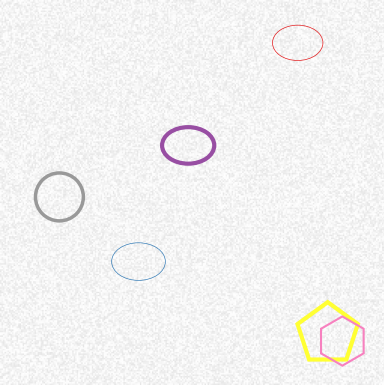[{"shape": "oval", "thickness": 0.5, "radius": 0.33, "center": [0.773, 0.889]}, {"shape": "oval", "thickness": 0.5, "radius": 0.35, "center": [0.36, 0.321]}, {"shape": "oval", "thickness": 3, "radius": 0.34, "center": [0.489, 0.622]}, {"shape": "pentagon", "thickness": 3, "radius": 0.41, "center": [0.851, 0.133]}, {"shape": "hexagon", "thickness": 1.5, "radius": 0.32, "center": [0.889, 0.114]}, {"shape": "circle", "thickness": 2.5, "radius": 0.31, "center": [0.154, 0.489]}]